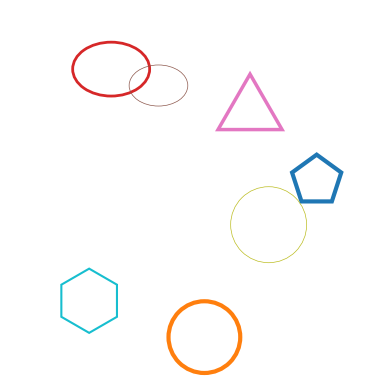[{"shape": "pentagon", "thickness": 3, "radius": 0.34, "center": [0.823, 0.531]}, {"shape": "circle", "thickness": 3, "radius": 0.47, "center": [0.531, 0.124]}, {"shape": "oval", "thickness": 2, "radius": 0.5, "center": [0.289, 0.82]}, {"shape": "oval", "thickness": 0.5, "radius": 0.38, "center": [0.412, 0.778]}, {"shape": "triangle", "thickness": 2.5, "radius": 0.48, "center": [0.649, 0.711]}, {"shape": "circle", "thickness": 0.5, "radius": 0.49, "center": [0.698, 0.416]}, {"shape": "hexagon", "thickness": 1.5, "radius": 0.42, "center": [0.232, 0.219]}]